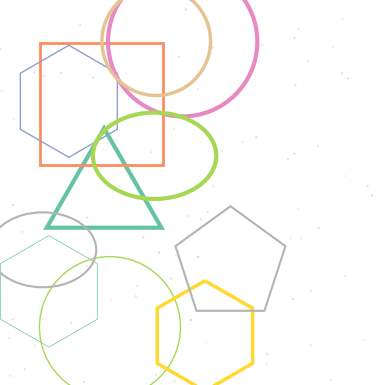[{"shape": "hexagon", "thickness": 0.5, "radius": 0.72, "center": [0.127, 0.243]}, {"shape": "triangle", "thickness": 3, "radius": 0.86, "center": [0.27, 0.494]}, {"shape": "square", "thickness": 2, "radius": 0.79, "center": [0.264, 0.731]}, {"shape": "hexagon", "thickness": 1, "radius": 0.73, "center": [0.179, 0.737]}, {"shape": "circle", "thickness": 3, "radius": 0.97, "center": [0.474, 0.891]}, {"shape": "circle", "thickness": 1, "radius": 0.92, "center": [0.286, 0.15]}, {"shape": "oval", "thickness": 3, "radius": 0.8, "center": [0.402, 0.595]}, {"shape": "hexagon", "thickness": 2.5, "radius": 0.72, "center": [0.532, 0.128]}, {"shape": "circle", "thickness": 2.5, "radius": 0.71, "center": [0.406, 0.893]}, {"shape": "pentagon", "thickness": 1.5, "radius": 0.75, "center": [0.599, 0.314]}, {"shape": "oval", "thickness": 1.5, "radius": 0.69, "center": [0.111, 0.351]}]